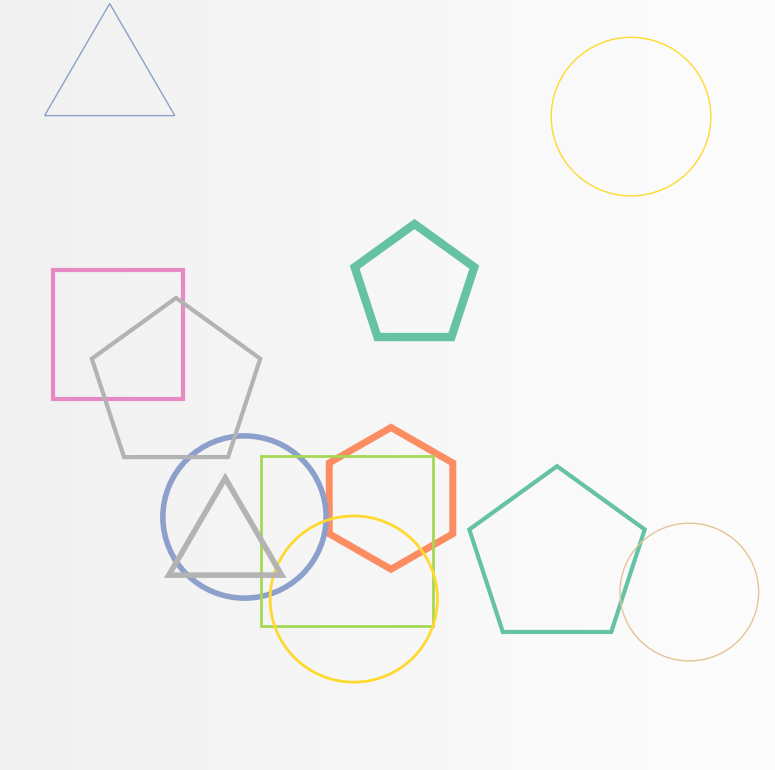[{"shape": "pentagon", "thickness": 1.5, "radius": 0.6, "center": [0.719, 0.276]}, {"shape": "pentagon", "thickness": 3, "radius": 0.41, "center": [0.535, 0.628]}, {"shape": "hexagon", "thickness": 2.5, "radius": 0.46, "center": [0.505, 0.353]}, {"shape": "circle", "thickness": 2, "radius": 0.53, "center": [0.315, 0.329]}, {"shape": "triangle", "thickness": 0.5, "radius": 0.49, "center": [0.142, 0.898]}, {"shape": "square", "thickness": 1.5, "radius": 0.42, "center": [0.152, 0.565]}, {"shape": "square", "thickness": 1, "radius": 0.55, "center": [0.448, 0.297]}, {"shape": "circle", "thickness": 1, "radius": 0.54, "center": [0.457, 0.222]}, {"shape": "circle", "thickness": 0.5, "radius": 0.51, "center": [0.814, 0.849]}, {"shape": "circle", "thickness": 0.5, "radius": 0.45, "center": [0.889, 0.231]}, {"shape": "pentagon", "thickness": 1.5, "radius": 0.57, "center": [0.227, 0.499]}, {"shape": "triangle", "thickness": 2, "radius": 0.42, "center": [0.291, 0.295]}]